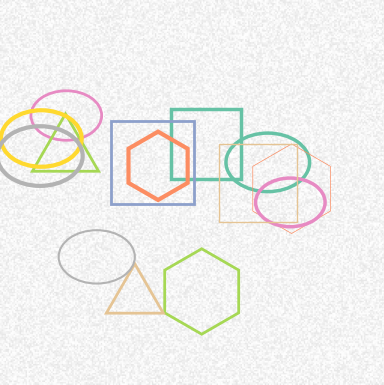[{"shape": "oval", "thickness": 2.5, "radius": 0.54, "center": [0.696, 0.578]}, {"shape": "square", "thickness": 2.5, "radius": 0.45, "center": [0.535, 0.625]}, {"shape": "hexagon", "thickness": 3, "radius": 0.44, "center": [0.411, 0.569]}, {"shape": "hexagon", "thickness": 0.5, "radius": 0.58, "center": [0.757, 0.51]}, {"shape": "square", "thickness": 2, "radius": 0.54, "center": [0.396, 0.578]}, {"shape": "oval", "thickness": 2.5, "radius": 0.45, "center": [0.754, 0.474]}, {"shape": "oval", "thickness": 2, "radius": 0.46, "center": [0.172, 0.7]}, {"shape": "triangle", "thickness": 2, "radius": 0.5, "center": [0.17, 0.605]}, {"shape": "hexagon", "thickness": 2, "radius": 0.55, "center": [0.524, 0.243]}, {"shape": "oval", "thickness": 3, "radius": 0.52, "center": [0.107, 0.64]}, {"shape": "square", "thickness": 1, "radius": 0.51, "center": [0.671, 0.525]}, {"shape": "triangle", "thickness": 2, "radius": 0.43, "center": [0.35, 0.229]}, {"shape": "oval", "thickness": 1.5, "radius": 0.49, "center": [0.251, 0.333]}, {"shape": "oval", "thickness": 3, "radius": 0.55, "center": [0.104, 0.595]}]